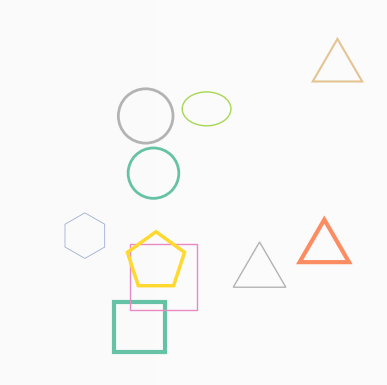[{"shape": "square", "thickness": 3, "radius": 0.33, "center": [0.36, 0.15]}, {"shape": "circle", "thickness": 2, "radius": 0.33, "center": [0.396, 0.55]}, {"shape": "triangle", "thickness": 3, "radius": 0.37, "center": [0.837, 0.356]}, {"shape": "hexagon", "thickness": 0.5, "radius": 0.3, "center": [0.219, 0.388]}, {"shape": "square", "thickness": 1, "radius": 0.43, "center": [0.422, 0.281]}, {"shape": "oval", "thickness": 1, "radius": 0.31, "center": [0.533, 0.717]}, {"shape": "pentagon", "thickness": 2.5, "radius": 0.39, "center": [0.402, 0.321]}, {"shape": "triangle", "thickness": 1.5, "radius": 0.37, "center": [0.871, 0.825]}, {"shape": "triangle", "thickness": 1, "radius": 0.39, "center": [0.67, 0.293]}, {"shape": "circle", "thickness": 2, "radius": 0.35, "center": [0.376, 0.699]}]